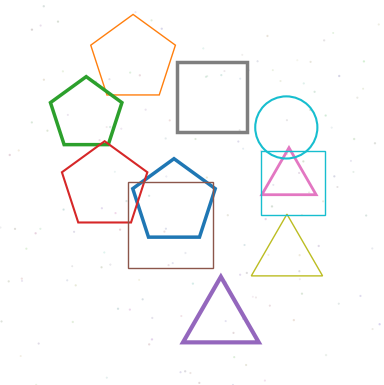[{"shape": "pentagon", "thickness": 2.5, "radius": 0.56, "center": [0.452, 0.475]}, {"shape": "pentagon", "thickness": 1, "radius": 0.58, "center": [0.346, 0.847]}, {"shape": "pentagon", "thickness": 2.5, "radius": 0.49, "center": [0.224, 0.703]}, {"shape": "pentagon", "thickness": 1.5, "radius": 0.58, "center": [0.272, 0.517]}, {"shape": "triangle", "thickness": 3, "radius": 0.57, "center": [0.574, 0.168]}, {"shape": "square", "thickness": 1, "radius": 0.56, "center": [0.443, 0.415]}, {"shape": "triangle", "thickness": 2, "radius": 0.41, "center": [0.751, 0.535]}, {"shape": "square", "thickness": 2.5, "radius": 0.45, "center": [0.55, 0.748]}, {"shape": "triangle", "thickness": 1, "radius": 0.53, "center": [0.745, 0.337]}, {"shape": "circle", "thickness": 1.5, "radius": 0.4, "center": [0.744, 0.669]}, {"shape": "square", "thickness": 1, "radius": 0.42, "center": [0.762, 0.524]}]